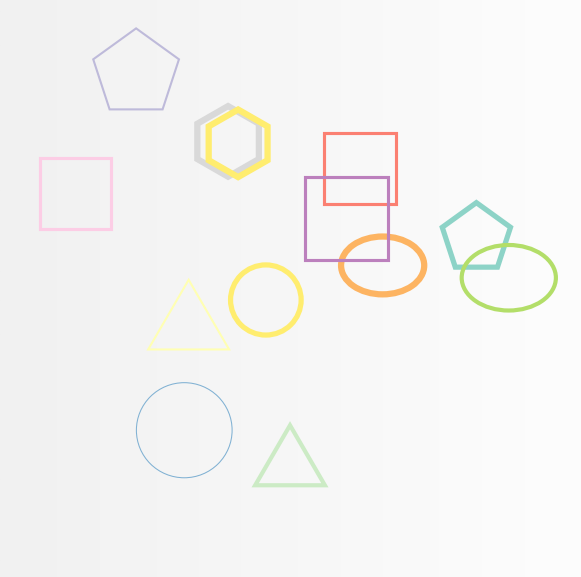[{"shape": "pentagon", "thickness": 2.5, "radius": 0.31, "center": [0.82, 0.586]}, {"shape": "triangle", "thickness": 1, "radius": 0.4, "center": [0.325, 0.434]}, {"shape": "pentagon", "thickness": 1, "radius": 0.39, "center": [0.234, 0.872]}, {"shape": "square", "thickness": 1.5, "radius": 0.31, "center": [0.619, 0.707]}, {"shape": "circle", "thickness": 0.5, "radius": 0.41, "center": [0.317, 0.254]}, {"shape": "oval", "thickness": 3, "radius": 0.36, "center": [0.658, 0.54]}, {"shape": "oval", "thickness": 2, "radius": 0.41, "center": [0.875, 0.518]}, {"shape": "square", "thickness": 1.5, "radius": 0.31, "center": [0.13, 0.665]}, {"shape": "hexagon", "thickness": 3, "radius": 0.31, "center": [0.392, 0.754]}, {"shape": "square", "thickness": 1.5, "radius": 0.36, "center": [0.596, 0.622]}, {"shape": "triangle", "thickness": 2, "radius": 0.35, "center": [0.499, 0.193]}, {"shape": "hexagon", "thickness": 3, "radius": 0.29, "center": [0.41, 0.751]}, {"shape": "circle", "thickness": 2.5, "radius": 0.3, "center": [0.457, 0.48]}]